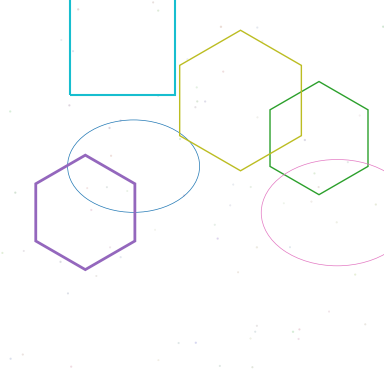[{"shape": "oval", "thickness": 0.5, "radius": 0.86, "center": [0.347, 0.568]}, {"shape": "hexagon", "thickness": 1, "radius": 0.73, "center": [0.829, 0.641]}, {"shape": "hexagon", "thickness": 2, "radius": 0.74, "center": [0.222, 0.448]}, {"shape": "oval", "thickness": 0.5, "radius": 0.99, "center": [0.876, 0.448]}, {"shape": "hexagon", "thickness": 1, "radius": 0.91, "center": [0.625, 0.739]}, {"shape": "square", "thickness": 1.5, "radius": 0.68, "center": [0.318, 0.888]}]